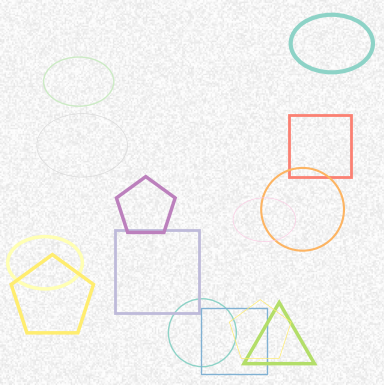[{"shape": "oval", "thickness": 3, "radius": 0.53, "center": [0.862, 0.887]}, {"shape": "circle", "thickness": 1, "radius": 0.44, "center": [0.526, 0.136]}, {"shape": "oval", "thickness": 2.5, "radius": 0.49, "center": [0.117, 0.317]}, {"shape": "square", "thickness": 2, "radius": 0.54, "center": [0.408, 0.295]}, {"shape": "square", "thickness": 2, "radius": 0.4, "center": [0.831, 0.621]}, {"shape": "square", "thickness": 1, "radius": 0.43, "center": [0.607, 0.114]}, {"shape": "circle", "thickness": 1.5, "radius": 0.54, "center": [0.786, 0.456]}, {"shape": "triangle", "thickness": 2.5, "radius": 0.53, "center": [0.725, 0.108]}, {"shape": "oval", "thickness": 0.5, "radius": 0.41, "center": [0.687, 0.429]}, {"shape": "oval", "thickness": 0.5, "radius": 0.59, "center": [0.213, 0.623]}, {"shape": "pentagon", "thickness": 2.5, "radius": 0.4, "center": [0.379, 0.461]}, {"shape": "oval", "thickness": 1, "radius": 0.46, "center": [0.204, 0.788]}, {"shape": "pentagon", "thickness": 2.5, "radius": 0.56, "center": [0.136, 0.226]}, {"shape": "pentagon", "thickness": 0.5, "radius": 0.42, "center": [0.676, 0.137]}]